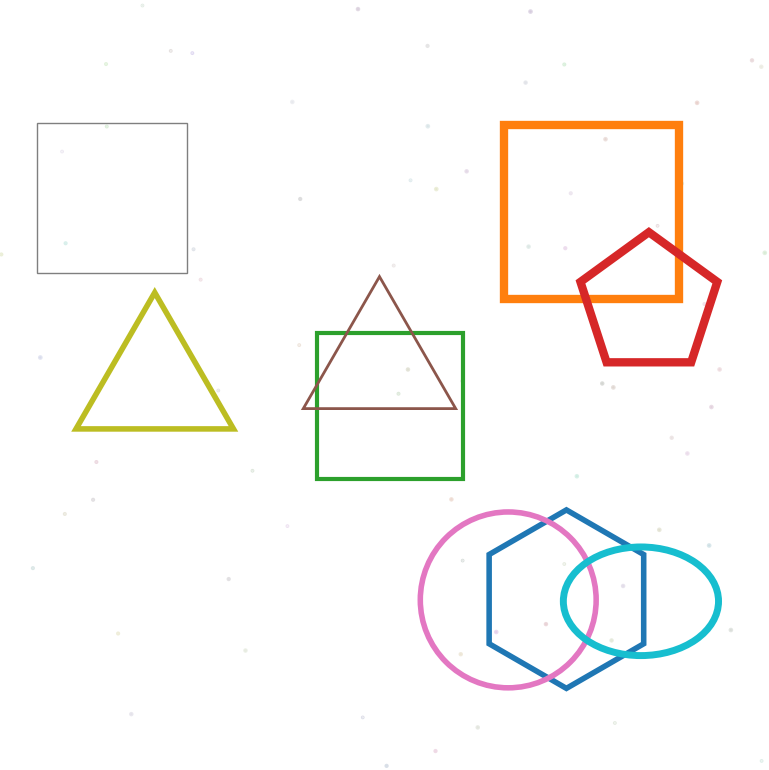[{"shape": "hexagon", "thickness": 2, "radius": 0.58, "center": [0.736, 0.222]}, {"shape": "square", "thickness": 3, "radius": 0.57, "center": [0.768, 0.724]}, {"shape": "square", "thickness": 1.5, "radius": 0.48, "center": [0.506, 0.473]}, {"shape": "pentagon", "thickness": 3, "radius": 0.47, "center": [0.843, 0.605]}, {"shape": "triangle", "thickness": 1, "radius": 0.57, "center": [0.493, 0.526]}, {"shape": "circle", "thickness": 2, "radius": 0.57, "center": [0.66, 0.221]}, {"shape": "square", "thickness": 0.5, "radius": 0.49, "center": [0.146, 0.743]}, {"shape": "triangle", "thickness": 2, "radius": 0.59, "center": [0.201, 0.502]}, {"shape": "oval", "thickness": 2.5, "radius": 0.5, "center": [0.832, 0.219]}]